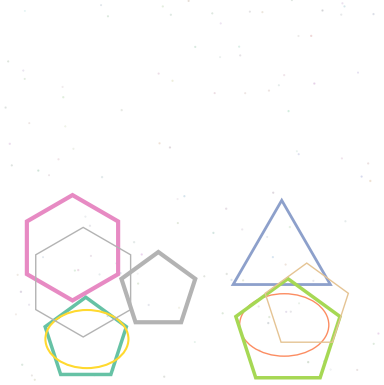[{"shape": "pentagon", "thickness": 2.5, "radius": 0.55, "center": [0.223, 0.117]}, {"shape": "oval", "thickness": 1, "radius": 0.58, "center": [0.738, 0.156]}, {"shape": "triangle", "thickness": 2, "radius": 0.73, "center": [0.732, 0.334]}, {"shape": "hexagon", "thickness": 3, "radius": 0.68, "center": [0.188, 0.356]}, {"shape": "pentagon", "thickness": 2.5, "radius": 0.71, "center": [0.748, 0.134]}, {"shape": "oval", "thickness": 1.5, "radius": 0.54, "center": [0.226, 0.119]}, {"shape": "pentagon", "thickness": 1, "radius": 0.57, "center": [0.797, 0.203]}, {"shape": "hexagon", "thickness": 1, "radius": 0.71, "center": [0.216, 0.267]}, {"shape": "pentagon", "thickness": 3, "radius": 0.5, "center": [0.411, 0.245]}]